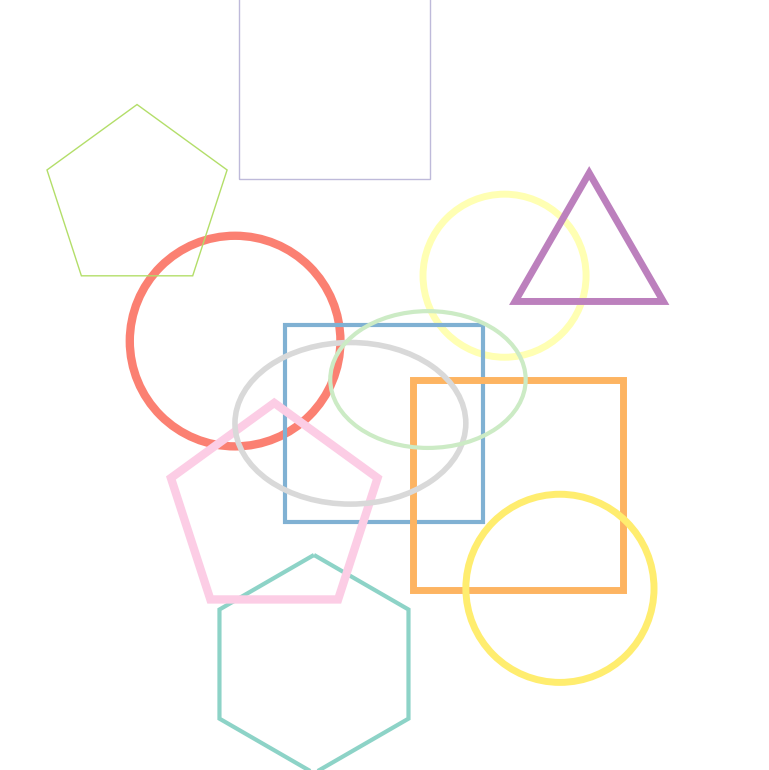[{"shape": "hexagon", "thickness": 1.5, "radius": 0.71, "center": [0.408, 0.138]}, {"shape": "circle", "thickness": 2.5, "radius": 0.53, "center": [0.655, 0.642]}, {"shape": "square", "thickness": 0.5, "radius": 0.62, "center": [0.434, 0.891]}, {"shape": "circle", "thickness": 3, "radius": 0.68, "center": [0.305, 0.557]}, {"shape": "square", "thickness": 1.5, "radius": 0.64, "center": [0.499, 0.45]}, {"shape": "square", "thickness": 2.5, "radius": 0.68, "center": [0.672, 0.37]}, {"shape": "pentagon", "thickness": 0.5, "radius": 0.61, "center": [0.178, 0.741]}, {"shape": "pentagon", "thickness": 3, "radius": 0.71, "center": [0.356, 0.336]}, {"shape": "oval", "thickness": 2, "radius": 0.75, "center": [0.455, 0.45]}, {"shape": "triangle", "thickness": 2.5, "radius": 0.56, "center": [0.765, 0.664]}, {"shape": "oval", "thickness": 1.5, "radius": 0.63, "center": [0.556, 0.507]}, {"shape": "circle", "thickness": 2.5, "radius": 0.61, "center": [0.727, 0.236]}]